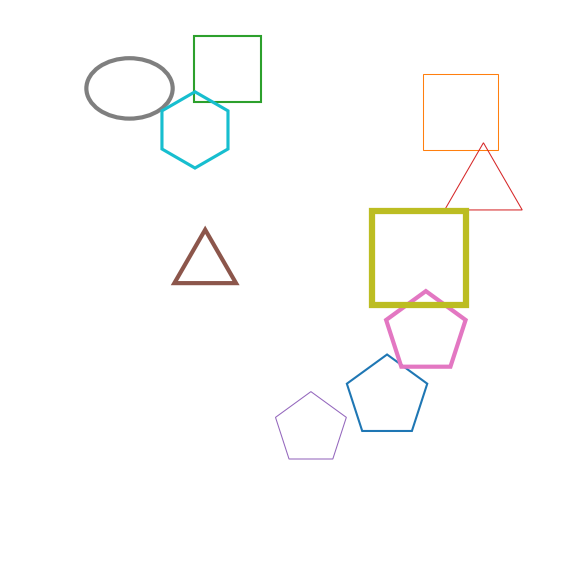[{"shape": "pentagon", "thickness": 1, "radius": 0.37, "center": [0.67, 0.312]}, {"shape": "square", "thickness": 0.5, "radius": 0.33, "center": [0.797, 0.805]}, {"shape": "square", "thickness": 1, "radius": 0.29, "center": [0.394, 0.88]}, {"shape": "triangle", "thickness": 0.5, "radius": 0.39, "center": [0.837, 0.674]}, {"shape": "pentagon", "thickness": 0.5, "radius": 0.32, "center": [0.538, 0.257]}, {"shape": "triangle", "thickness": 2, "radius": 0.31, "center": [0.355, 0.54]}, {"shape": "pentagon", "thickness": 2, "radius": 0.36, "center": [0.737, 0.423]}, {"shape": "oval", "thickness": 2, "radius": 0.37, "center": [0.224, 0.846]}, {"shape": "square", "thickness": 3, "radius": 0.41, "center": [0.726, 0.552]}, {"shape": "hexagon", "thickness": 1.5, "radius": 0.33, "center": [0.338, 0.774]}]